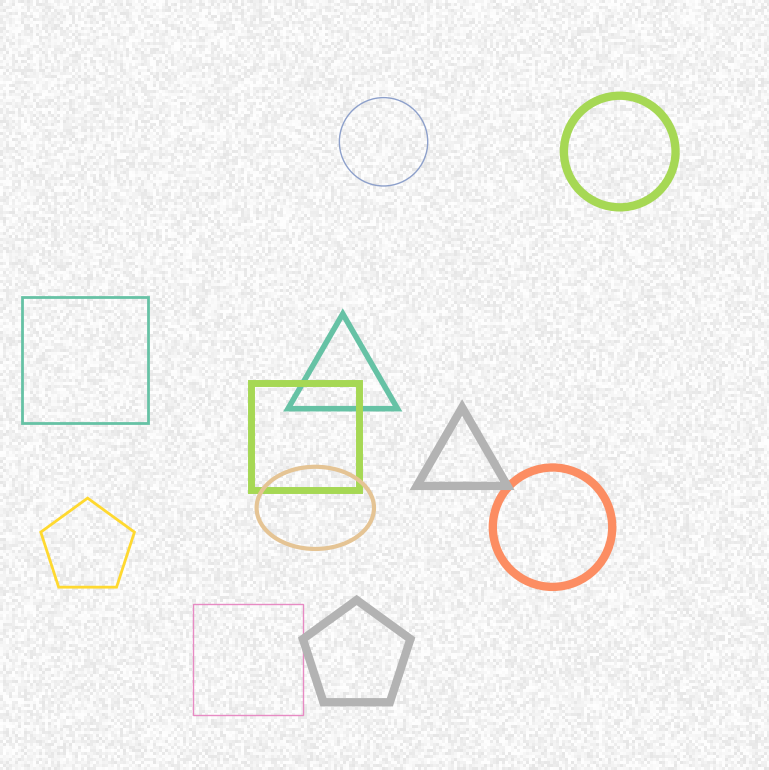[{"shape": "triangle", "thickness": 2, "radius": 0.41, "center": [0.445, 0.51]}, {"shape": "square", "thickness": 1, "radius": 0.41, "center": [0.11, 0.533]}, {"shape": "circle", "thickness": 3, "radius": 0.39, "center": [0.718, 0.315]}, {"shape": "circle", "thickness": 0.5, "radius": 0.29, "center": [0.498, 0.816]}, {"shape": "square", "thickness": 0.5, "radius": 0.36, "center": [0.322, 0.143]}, {"shape": "square", "thickness": 2.5, "radius": 0.35, "center": [0.396, 0.433]}, {"shape": "circle", "thickness": 3, "radius": 0.36, "center": [0.805, 0.803]}, {"shape": "pentagon", "thickness": 1, "radius": 0.32, "center": [0.114, 0.289]}, {"shape": "oval", "thickness": 1.5, "radius": 0.38, "center": [0.409, 0.34]}, {"shape": "triangle", "thickness": 3, "radius": 0.34, "center": [0.6, 0.403]}, {"shape": "pentagon", "thickness": 3, "radius": 0.37, "center": [0.463, 0.147]}]